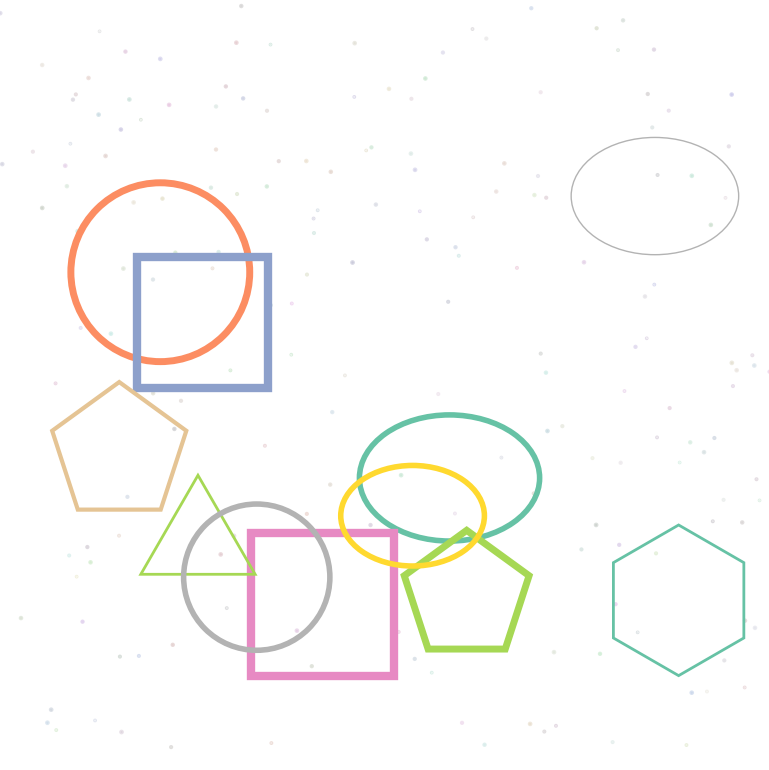[{"shape": "hexagon", "thickness": 1, "radius": 0.49, "center": [0.881, 0.22]}, {"shape": "oval", "thickness": 2, "radius": 0.59, "center": [0.584, 0.379]}, {"shape": "circle", "thickness": 2.5, "radius": 0.58, "center": [0.208, 0.646]}, {"shape": "square", "thickness": 3, "radius": 0.43, "center": [0.263, 0.581]}, {"shape": "square", "thickness": 3, "radius": 0.46, "center": [0.419, 0.215]}, {"shape": "triangle", "thickness": 1, "radius": 0.43, "center": [0.257, 0.297]}, {"shape": "pentagon", "thickness": 2.5, "radius": 0.43, "center": [0.606, 0.226]}, {"shape": "oval", "thickness": 2, "radius": 0.47, "center": [0.536, 0.33]}, {"shape": "pentagon", "thickness": 1.5, "radius": 0.46, "center": [0.155, 0.412]}, {"shape": "circle", "thickness": 2, "radius": 0.47, "center": [0.333, 0.25]}, {"shape": "oval", "thickness": 0.5, "radius": 0.54, "center": [0.851, 0.745]}]